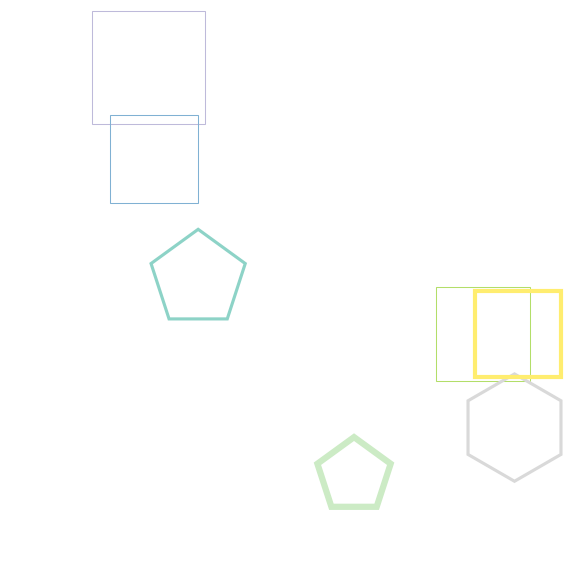[{"shape": "pentagon", "thickness": 1.5, "radius": 0.43, "center": [0.343, 0.516]}, {"shape": "square", "thickness": 0.5, "radius": 0.49, "center": [0.257, 0.883]}, {"shape": "square", "thickness": 0.5, "radius": 0.38, "center": [0.266, 0.724]}, {"shape": "square", "thickness": 0.5, "radius": 0.41, "center": [0.837, 0.421]}, {"shape": "hexagon", "thickness": 1.5, "radius": 0.46, "center": [0.891, 0.259]}, {"shape": "pentagon", "thickness": 3, "radius": 0.33, "center": [0.613, 0.175]}, {"shape": "square", "thickness": 2, "radius": 0.37, "center": [0.896, 0.421]}]